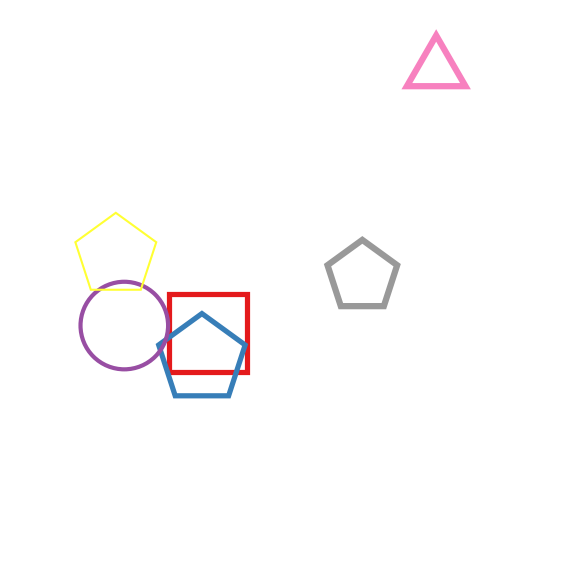[{"shape": "square", "thickness": 2.5, "radius": 0.34, "center": [0.359, 0.422]}, {"shape": "pentagon", "thickness": 2.5, "radius": 0.39, "center": [0.35, 0.377]}, {"shape": "circle", "thickness": 2, "radius": 0.38, "center": [0.215, 0.435]}, {"shape": "pentagon", "thickness": 1, "radius": 0.37, "center": [0.201, 0.557]}, {"shape": "triangle", "thickness": 3, "radius": 0.29, "center": [0.755, 0.879]}, {"shape": "pentagon", "thickness": 3, "radius": 0.32, "center": [0.627, 0.52]}]